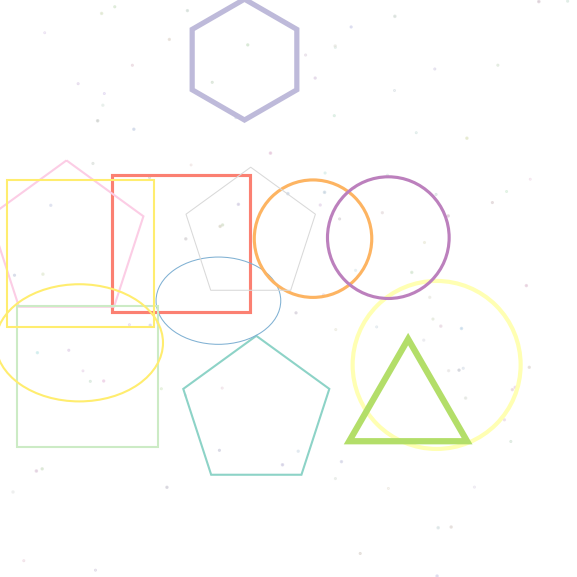[{"shape": "pentagon", "thickness": 1, "radius": 0.66, "center": [0.444, 0.285]}, {"shape": "circle", "thickness": 2, "radius": 0.73, "center": [0.756, 0.367]}, {"shape": "hexagon", "thickness": 2.5, "radius": 0.52, "center": [0.423, 0.896]}, {"shape": "square", "thickness": 1.5, "radius": 0.6, "center": [0.313, 0.578]}, {"shape": "oval", "thickness": 0.5, "radius": 0.54, "center": [0.378, 0.478]}, {"shape": "circle", "thickness": 1.5, "radius": 0.51, "center": [0.542, 0.586]}, {"shape": "triangle", "thickness": 3, "radius": 0.59, "center": [0.707, 0.294]}, {"shape": "pentagon", "thickness": 1, "radius": 0.7, "center": [0.115, 0.581]}, {"shape": "pentagon", "thickness": 0.5, "radius": 0.59, "center": [0.434, 0.592]}, {"shape": "circle", "thickness": 1.5, "radius": 0.53, "center": [0.672, 0.588]}, {"shape": "square", "thickness": 1, "radius": 0.61, "center": [0.152, 0.347]}, {"shape": "oval", "thickness": 1, "radius": 0.72, "center": [0.137, 0.406]}, {"shape": "square", "thickness": 1, "radius": 0.63, "center": [0.139, 0.561]}]